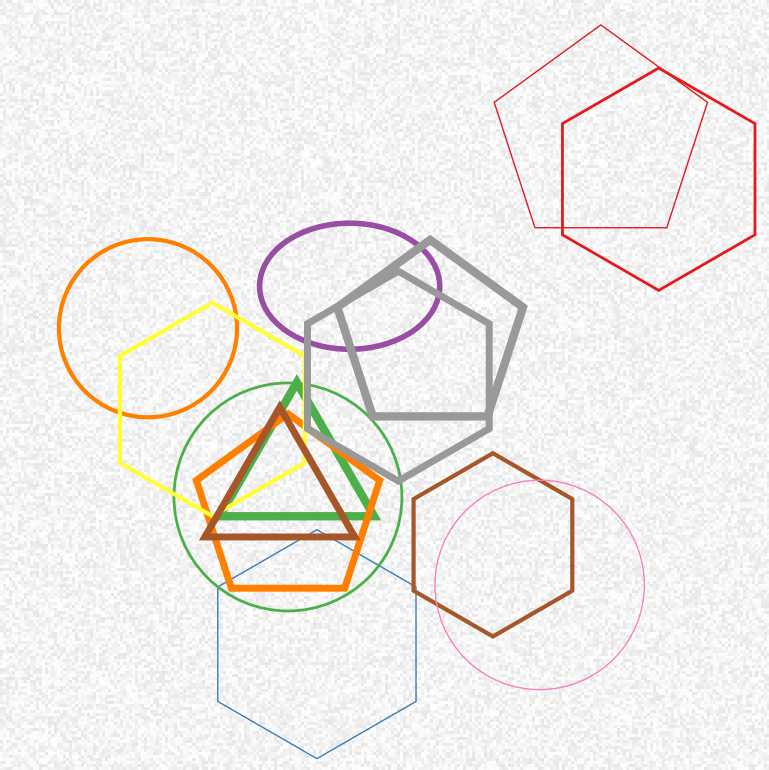[{"shape": "hexagon", "thickness": 1, "radius": 0.72, "center": [0.855, 0.767]}, {"shape": "pentagon", "thickness": 0.5, "radius": 0.73, "center": [0.78, 0.822]}, {"shape": "hexagon", "thickness": 0.5, "radius": 0.74, "center": [0.412, 0.163]}, {"shape": "circle", "thickness": 1, "radius": 0.74, "center": [0.374, 0.355]}, {"shape": "triangle", "thickness": 3, "radius": 0.58, "center": [0.386, 0.387]}, {"shape": "oval", "thickness": 2, "radius": 0.58, "center": [0.454, 0.628]}, {"shape": "pentagon", "thickness": 2.5, "radius": 0.63, "center": [0.374, 0.337]}, {"shape": "circle", "thickness": 1.5, "radius": 0.58, "center": [0.192, 0.574]}, {"shape": "hexagon", "thickness": 1.5, "radius": 0.69, "center": [0.276, 0.468]}, {"shape": "triangle", "thickness": 2.5, "radius": 0.56, "center": [0.363, 0.359]}, {"shape": "hexagon", "thickness": 1.5, "radius": 0.6, "center": [0.64, 0.292]}, {"shape": "circle", "thickness": 0.5, "radius": 0.68, "center": [0.701, 0.24]}, {"shape": "pentagon", "thickness": 3, "radius": 0.63, "center": [0.559, 0.562]}, {"shape": "hexagon", "thickness": 2.5, "radius": 0.68, "center": [0.517, 0.511]}]